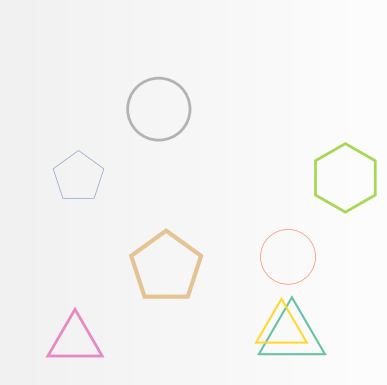[{"shape": "triangle", "thickness": 1.5, "radius": 0.49, "center": [0.753, 0.129]}, {"shape": "circle", "thickness": 0.5, "radius": 0.36, "center": [0.743, 0.333]}, {"shape": "pentagon", "thickness": 0.5, "radius": 0.34, "center": [0.203, 0.54]}, {"shape": "triangle", "thickness": 2, "radius": 0.4, "center": [0.194, 0.116]}, {"shape": "hexagon", "thickness": 2, "radius": 0.45, "center": [0.891, 0.538]}, {"shape": "triangle", "thickness": 1.5, "radius": 0.38, "center": [0.726, 0.148]}, {"shape": "pentagon", "thickness": 3, "radius": 0.47, "center": [0.429, 0.306]}, {"shape": "circle", "thickness": 2, "radius": 0.4, "center": [0.41, 0.717]}]